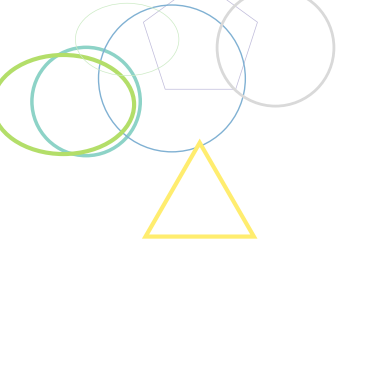[{"shape": "circle", "thickness": 2.5, "radius": 0.7, "center": [0.224, 0.736]}, {"shape": "pentagon", "thickness": 0.5, "radius": 0.78, "center": [0.521, 0.894]}, {"shape": "circle", "thickness": 1, "radius": 0.95, "center": [0.447, 0.796]}, {"shape": "oval", "thickness": 3, "radius": 0.92, "center": [0.165, 0.729]}, {"shape": "circle", "thickness": 2, "radius": 0.76, "center": [0.716, 0.876]}, {"shape": "oval", "thickness": 0.5, "radius": 0.67, "center": [0.33, 0.898]}, {"shape": "triangle", "thickness": 3, "radius": 0.81, "center": [0.519, 0.467]}]